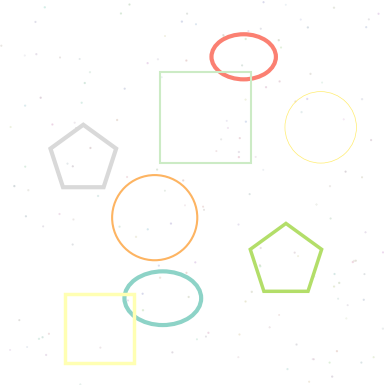[{"shape": "oval", "thickness": 3, "radius": 0.5, "center": [0.423, 0.225]}, {"shape": "square", "thickness": 2.5, "radius": 0.45, "center": [0.259, 0.147]}, {"shape": "oval", "thickness": 3, "radius": 0.42, "center": [0.633, 0.852]}, {"shape": "circle", "thickness": 1.5, "radius": 0.55, "center": [0.402, 0.435]}, {"shape": "pentagon", "thickness": 2.5, "radius": 0.49, "center": [0.743, 0.322]}, {"shape": "pentagon", "thickness": 3, "radius": 0.45, "center": [0.216, 0.586]}, {"shape": "square", "thickness": 1.5, "radius": 0.59, "center": [0.533, 0.695]}, {"shape": "circle", "thickness": 0.5, "radius": 0.46, "center": [0.833, 0.669]}]